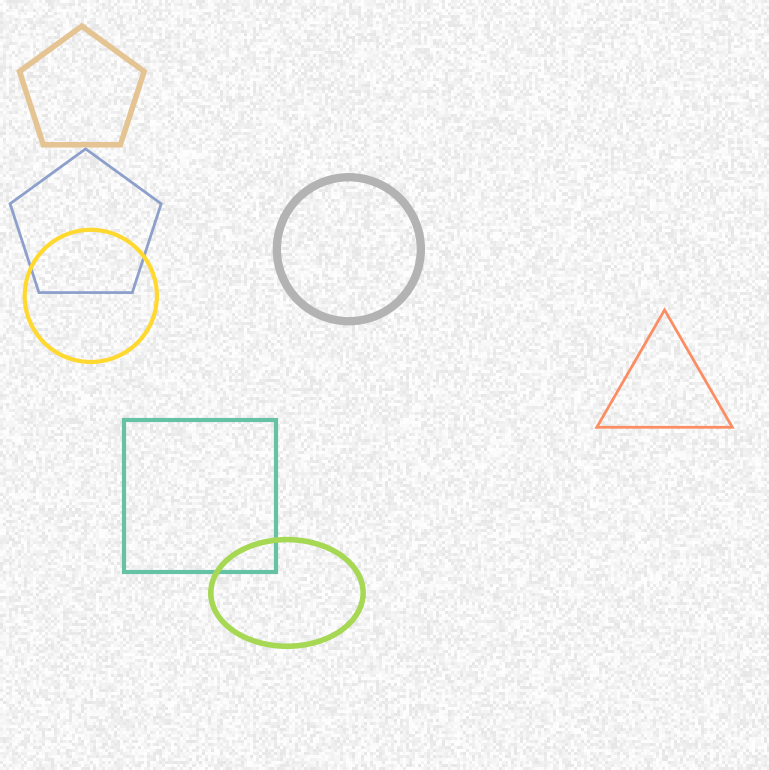[{"shape": "square", "thickness": 1.5, "radius": 0.49, "center": [0.26, 0.356]}, {"shape": "triangle", "thickness": 1, "radius": 0.51, "center": [0.863, 0.496]}, {"shape": "pentagon", "thickness": 1, "radius": 0.52, "center": [0.111, 0.704]}, {"shape": "oval", "thickness": 2, "radius": 0.49, "center": [0.373, 0.23]}, {"shape": "circle", "thickness": 1.5, "radius": 0.43, "center": [0.118, 0.616]}, {"shape": "pentagon", "thickness": 2, "radius": 0.43, "center": [0.106, 0.881]}, {"shape": "circle", "thickness": 3, "radius": 0.47, "center": [0.453, 0.676]}]